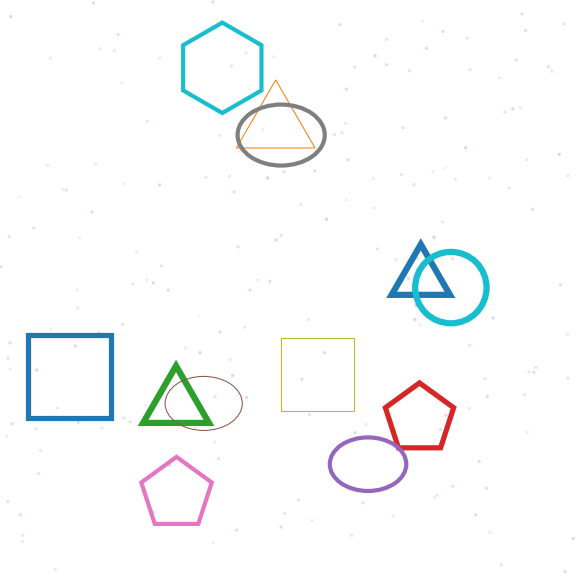[{"shape": "square", "thickness": 2.5, "radius": 0.36, "center": [0.12, 0.347]}, {"shape": "triangle", "thickness": 3, "radius": 0.29, "center": [0.729, 0.518]}, {"shape": "triangle", "thickness": 0.5, "radius": 0.39, "center": [0.477, 0.782]}, {"shape": "triangle", "thickness": 3, "radius": 0.33, "center": [0.305, 0.3]}, {"shape": "pentagon", "thickness": 2.5, "radius": 0.31, "center": [0.726, 0.274]}, {"shape": "oval", "thickness": 2, "radius": 0.33, "center": [0.637, 0.195]}, {"shape": "oval", "thickness": 0.5, "radius": 0.33, "center": [0.353, 0.301]}, {"shape": "pentagon", "thickness": 2, "radius": 0.32, "center": [0.306, 0.144]}, {"shape": "oval", "thickness": 2, "radius": 0.38, "center": [0.487, 0.765]}, {"shape": "square", "thickness": 0.5, "radius": 0.32, "center": [0.549, 0.351]}, {"shape": "circle", "thickness": 3, "radius": 0.31, "center": [0.781, 0.501]}, {"shape": "hexagon", "thickness": 2, "radius": 0.39, "center": [0.385, 0.882]}]